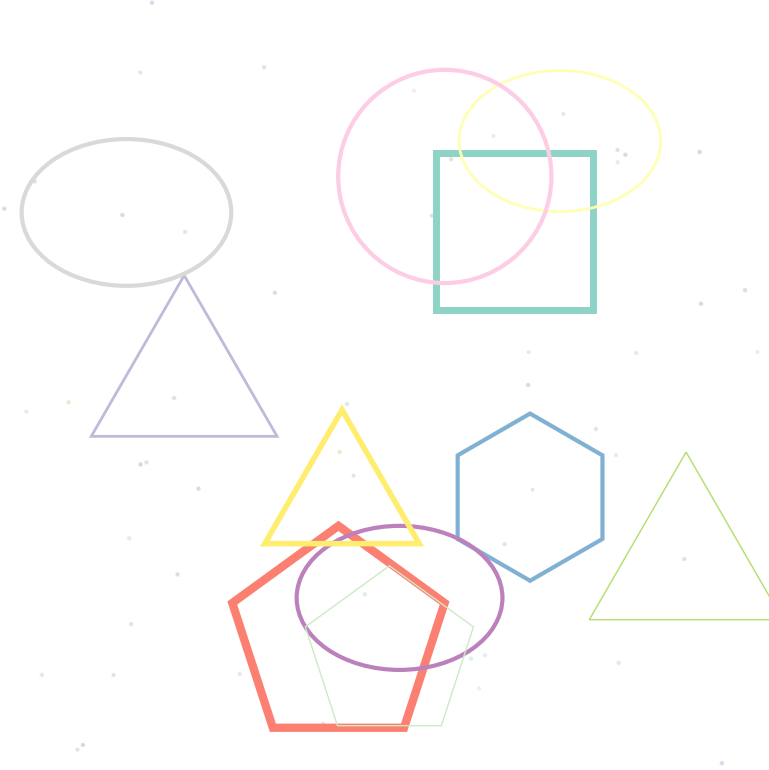[{"shape": "square", "thickness": 2.5, "radius": 0.51, "center": [0.668, 0.699]}, {"shape": "oval", "thickness": 1, "radius": 0.65, "center": [0.727, 0.817]}, {"shape": "triangle", "thickness": 1, "radius": 0.7, "center": [0.239, 0.503]}, {"shape": "pentagon", "thickness": 3, "radius": 0.72, "center": [0.44, 0.172]}, {"shape": "hexagon", "thickness": 1.5, "radius": 0.54, "center": [0.688, 0.354]}, {"shape": "triangle", "thickness": 0.5, "radius": 0.73, "center": [0.891, 0.268]}, {"shape": "circle", "thickness": 1.5, "radius": 0.69, "center": [0.578, 0.771]}, {"shape": "oval", "thickness": 1.5, "radius": 0.68, "center": [0.164, 0.724]}, {"shape": "oval", "thickness": 1.5, "radius": 0.67, "center": [0.519, 0.224]}, {"shape": "pentagon", "thickness": 0.5, "radius": 0.57, "center": [0.506, 0.15]}, {"shape": "triangle", "thickness": 2, "radius": 0.58, "center": [0.444, 0.352]}]